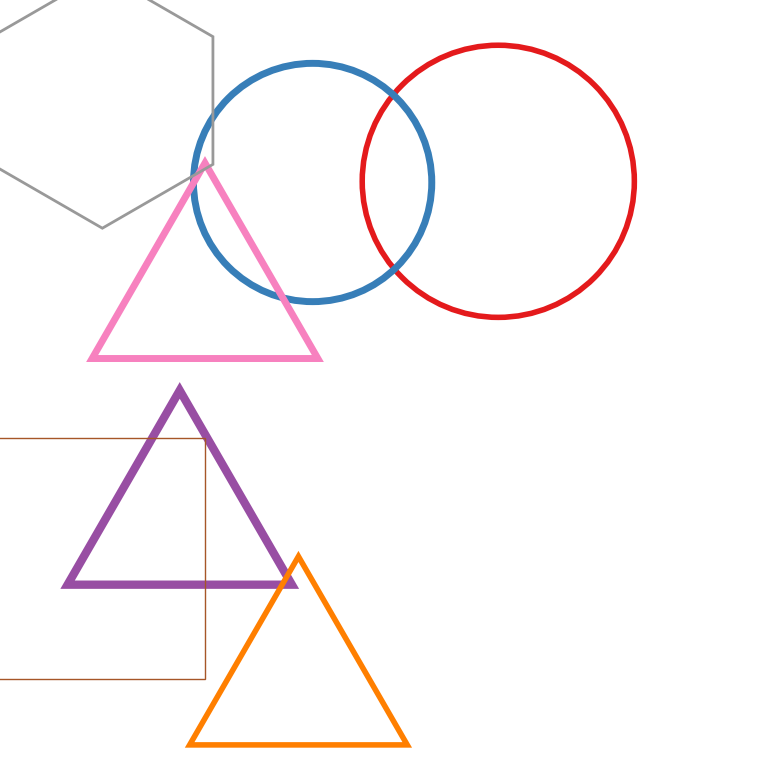[{"shape": "circle", "thickness": 2, "radius": 0.88, "center": [0.647, 0.765]}, {"shape": "circle", "thickness": 2.5, "radius": 0.77, "center": [0.406, 0.763]}, {"shape": "triangle", "thickness": 3, "radius": 0.84, "center": [0.233, 0.325]}, {"shape": "triangle", "thickness": 2, "radius": 0.82, "center": [0.388, 0.114]}, {"shape": "square", "thickness": 0.5, "radius": 0.78, "center": [0.11, 0.275]}, {"shape": "triangle", "thickness": 2.5, "radius": 0.85, "center": [0.266, 0.619]}, {"shape": "hexagon", "thickness": 1, "radius": 0.83, "center": [0.133, 0.869]}]